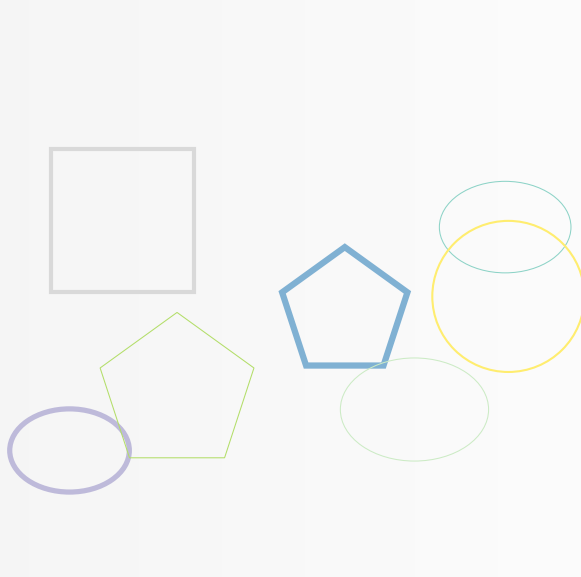[{"shape": "oval", "thickness": 0.5, "radius": 0.57, "center": [0.869, 0.606]}, {"shape": "oval", "thickness": 2.5, "radius": 0.51, "center": [0.12, 0.219]}, {"shape": "pentagon", "thickness": 3, "radius": 0.57, "center": [0.593, 0.458]}, {"shape": "pentagon", "thickness": 0.5, "radius": 0.7, "center": [0.305, 0.319]}, {"shape": "square", "thickness": 2, "radius": 0.62, "center": [0.211, 0.617]}, {"shape": "oval", "thickness": 0.5, "radius": 0.64, "center": [0.713, 0.29]}, {"shape": "circle", "thickness": 1, "radius": 0.65, "center": [0.875, 0.486]}]